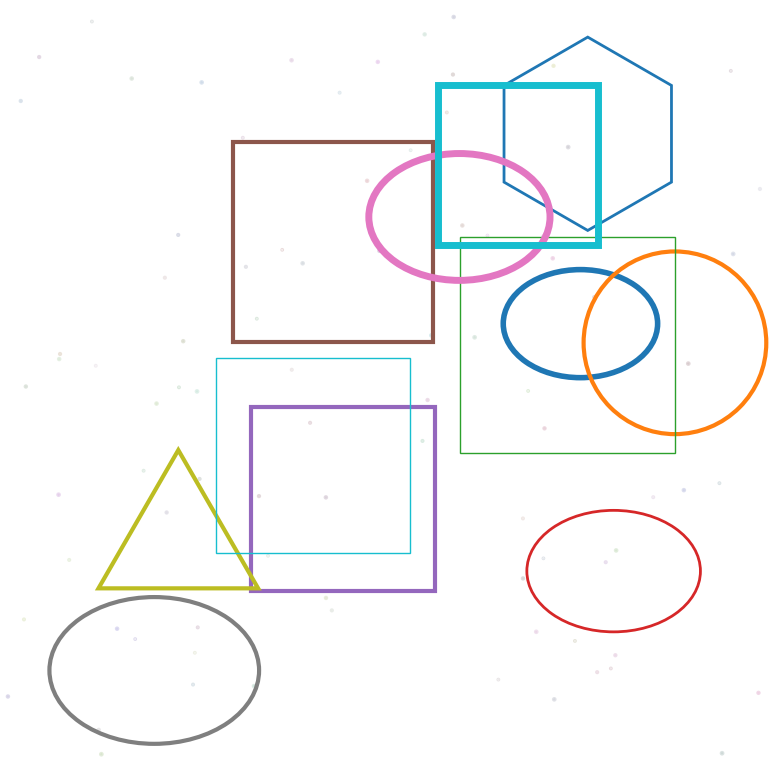[{"shape": "oval", "thickness": 2, "radius": 0.5, "center": [0.754, 0.58]}, {"shape": "hexagon", "thickness": 1, "radius": 0.63, "center": [0.763, 0.826]}, {"shape": "circle", "thickness": 1.5, "radius": 0.59, "center": [0.877, 0.555]}, {"shape": "square", "thickness": 0.5, "radius": 0.7, "center": [0.737, 0.552]}, {"shape": "oval", "thickness": 1, "radius": 0.56, "center": [0.797, 0.258]}, {"shape": "square", "thickness": 1.5, "radius": 0.6, "center": [0.446, 0.352]}, {"shape": "square", "thickness": 1.5, "radius": 0.65, "center": [0.433, 0.685]}, {"shape": "oval", "thickness": 2.5, "radius": 0.59, "center": [0.597, 0.718]}, {"shape": "oval", "thickness": 1.5, "radius": 0.68, "center": [0.2, 0.129]}, {"shape": "triangle", "thickness": 1.5, "radius": 0.6, "center": [0.232, 0.296]}, {"shape": "square", "thickness": 0.5, "radius": 0.63, "center": [0.406, 0.408]}, {"shape": "square", "thickness": 2.5, "radius": 0.52, "center": [0.673, 0.786]}]